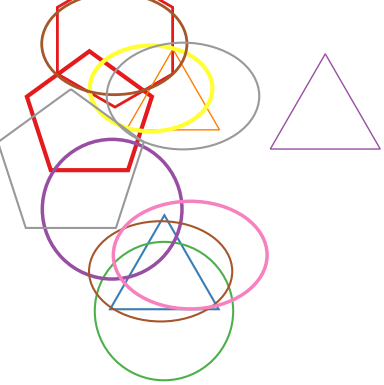[{"shape": "hexagon", "thickness": 2, "radius": 0.86, "center": [0.299, 0.895]}, {"shape": "pentagon", "thickness": 3, "radius": 0.85, "center": [0.232, 0.696]}, {"shape": "triangle", "thickness": 1.5, "radius": 0.81, "center": [0.427, 0.278]}, {"shape": "circle", "thickness": 1.5, "radius": 0.9, "center": [0.426, 0.192]}, {"shape": "triangle", "thickness": 1, "radius": 0.82, "center": [0.845, 0.695]}, {"shape": "circle", "thickness": 2.5, "radius": 0.91, "center": [0.291, 0.457]}, {"shape": "triangle", "thickness": 1, "radius": 0.7, "center": [0.449, 0.733]}, {"shape": "oval", "thickness": 3, "radius": 0.8, "center": [0.392, 0.77]}, {"shape": "oval", "thickness": 2, "radius": 0.94, "center": [0.297, 0.886]}, {"shape": "oval", "thickness": 1.5, "radius": 0.93, "center": [0.417, 0.295]}, {"shape": "oval", "thickness": 2.5, "radius": 1.0, "center": [0.494, 0.337]}, {"shape": "pentagon", "thickness": 1.5, "radius": 1.0, "center": [0.184, 0.569]}, {"shape": "oval", "thickness": 1.5, "radius": 0.99, "center": [0.475, 0.751]}]